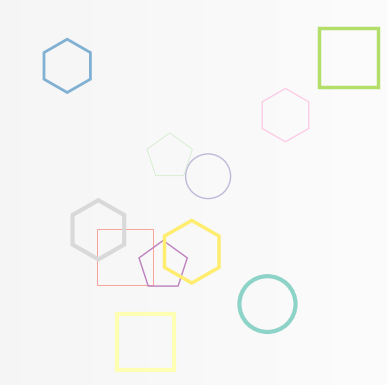[{"shape": "circle", "thickness": 3, "radius": 0.36, "center": [0.69, 0.21]}, {"shape": "square", "thickness": 3, "radius": 0.37, "center": [0.376, 0.112]}, {"shape": "circle", "thickness": 1, "radius": 0.29, "center": [0.537, 0.542]}, {"shape": "square", "thickness": 0.5, "radius": 0.36, "center": [0.322, 0.333]}, {"shape": "hexagon", "thickness": 2, "radius": 0.35, "center": [0.173, 0.829]}, {"shape": "square", "thickness": 2.5, "radius": 0.38, "center": [0.898, 0.85]}, {"shape": "hexagon", "thickness": 1, "radius": 0.35, "center": [0.737, 0.701]}, {"shape": "hexagon", "thickness": 3, "radius": 0.38, "center": [0.254, 0.403]}, {"shape": "pentagon", "thickness": 1, "radius": 0.33, "center": [0.421, 0.31]}, {"shape": "pentagon", "thickness": 0.5, "radius": 0.31, "center": [0.438, 0.593]}, {"shape": "hexagon", "thickness": 2.5, "radius": 0.41, "center": [0.495, 0.346]}]